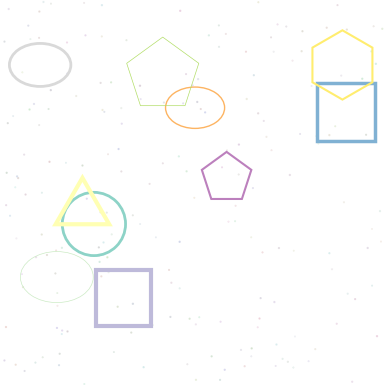[{"shape": "circle", "thickness": 2, "radius": 0.41, "center": [0.244, 0.418]}, {"shape": "triangle", "thickness": 3, "radius": 0.4, "center": [0.214, 0.458]}, {"shape": "square", "thickness": 3, "radius": 0.36, "center": [0.32, 0.226]}, {"shape": "square", "thickness": 2.5, "radius": 0.38, "center": [0.899, 0.709]}, {"shape": "oval", "thickness": 1, "radius": 0.38, "center": [0.507, 0.72]}, {"shape": "pentagon", "thickness": 0.5, "radius": 0.49, "center": [0.423, 0.805]}, {"shape": "oval", "thickness": 2, "radius": 0.4, "center": [0.104, 0.831]}, {"shape": "pentagon", "thickness": 1.5, "radius": 0.34, "center": [0.589, 0.538]}, {"shape": "oval", "thickness": 0.5, "radius": 0.47, "center": [0.148, 0.28]}, {"shape": "hexagon", "thickness": 1.5, "radius": 0.45, "center": [0.889, 0.831]}]